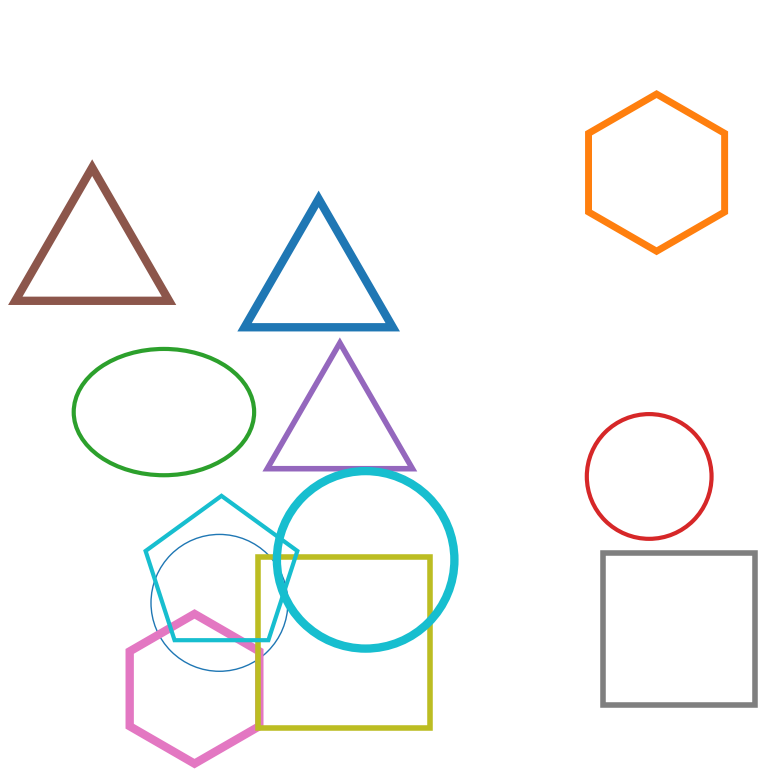[{"shape": "circle", "thickness": 0.5, "radius": 0.44, "center": [0.285, 0.217]}, {"shape": "triangle", "thickness": 3, "radius": 0.56, "center": [0.414, 0.631]}, {"shape": "hexagon", "thickness": 2.5, "radius": 0.51, "center": [0.853, 0.776]}, {"shape": "oval", "thickness": 1.5, "radius": 0.59, "center": [0.213, 0.465]}, {"shape": "circle", "thickness": 1.5, "radius": 0.41, "center": [0.843, 0.381]}, {"shape": "triangle", "thickness": 2, "radius": 0.54, "center": [0.441, 0.446]}, {"shape": "triangle", "thickness": 3, "radius": 0.58, "center": [0.12, 0.667]}, {"shape": "hexagon", "thickness": 3, "radius": 0.49, "center": [0.253, 0.105]}, {"shape": "square", "thickness": 2, "radius": 0.49, "center": [0.882, 0.183]}, {"shape": "square", "thickness": 2, "radius": 0.56, "center": [0.447, 0.165]}, {"shape": "pentagon", "thickness": 1.5, "radius": 0.52, "center": [0.288, 0.252]}, {"shape": "circle", "thickness": 3, "radius": 0.58, "center": [0.475, 0.273]}]